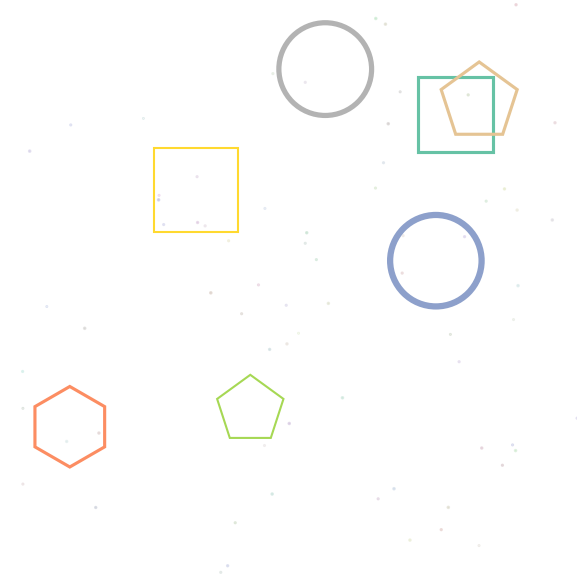[{"shape": "square", "thickness": 1.5, "radius": 0.33, "center": [0.789, 0.801]}, {"shape": "hexagon", "thickness": 1.5, "radius": 0.35, "center": [0.121, 0.26]}, {"shape": "circle", "thickness": 3, "radius": 0.4, "center": [0.755, 0.548]}, {"shape": "pentagon", "thickness": 1, "radius": 0.3, "center": [0.433, 0.29]}, {"shape": "square", "thickness": 1, "radius": 0.36, "center": [0.34, 0.67]}, {"shape": "pentagon", "thickness": 1.5, "radius": 0.35, "center": [0.83, 0.823]}, {"shape": "circle", "thickness": 2.5, "radius": 0.4, "center": [0.563, 0.879]}]